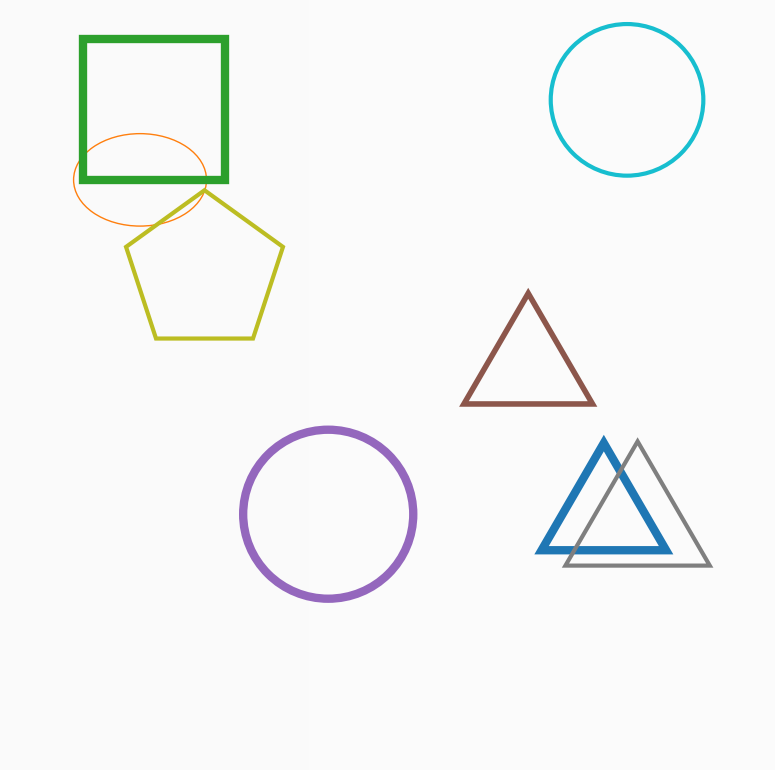[{"shape": "triangle", "thickness": 3, "radius": 0.46, "center": [0.779, 0.332]}, {"shape": "oval", "thickness": 0.5, "radius": 0.43, "center": [0.181, 0.766]}, {"shape": "square", "thickness": 3, "radius": 0.46, "center": [0.199, 0.858]}, {"shape": "circle", "thickness": 3, "radius": 0.55, "center": [0.424, 0.332]}, {"shape": "triangle", "thickness": 2, "radius": 0.48, "center": [0.682, 0.523]}, {"shape": "triangle", "thickness": 1.5, "radius": 0.54, "center": [0.823, 0.319]}, {"shape": "pentagon", "thickness": 1.5, "radius": 0.53, "center": [0.264, 0.646]}, {"shape": "circle", "thickness": 1.5, "radius": 0.49, "center": [0.809, 0.87]}]